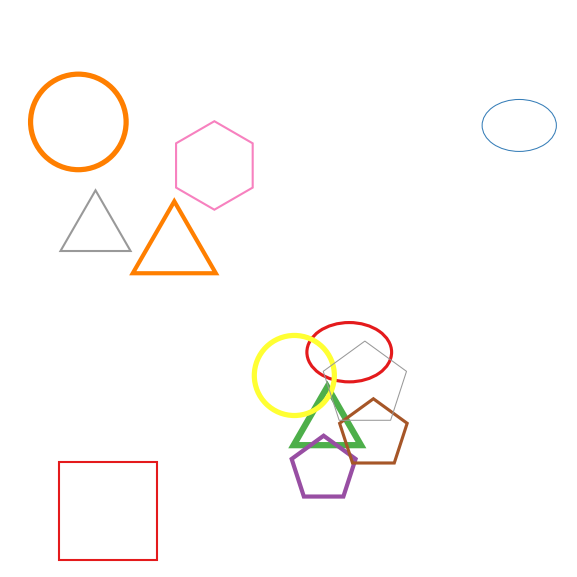[{"shape": "oval", "thickness": 1.5, "radius": 0.37, "center": [0.605, 0.389]}, {"shape": "square", "thickness": 1, "radius": 0.43, "center": [0.187, 0.114]}, {"shape": "oval", "thickness": 0.5, "radius": 0.32, "center": [0.899, 0.782]}, {"shape": "triangle", "thickness": 3, "radius": 0.34, "center": [0.567, 0.262]}, {"shape": "pentagon", "thickness": 2, "radius": 0.29, "center": [0.56, 0.186]}, {"shape": "triangle", "thickness": 2, "radius": 0.42, "center": [0.302, 0.567]}, {"shape": "circle", "thickness": 2.5, "radius": 0.41, "center": [0.136, 0.788]}, {"shape": "circle", "thickness": 2.5, "radius": 0.35, "center": [0.51, 0.349]}, {"shape": "pentagon", "thickness": 1.5, "radius": 0.31, "center": [0.647, 0.247]}, {"shape": "hexagon", "thickness": 1, "radius": 0.38, "center": [0.371, 0.713]}, {"shape": "pentagon", "thickness": 0.5, "radius": 0.38, "center": [0.632, 0.333]}, {"shape": "triangle", "thickness": 1, "radius": 0.35, "center": [0.165, 0.6]}]